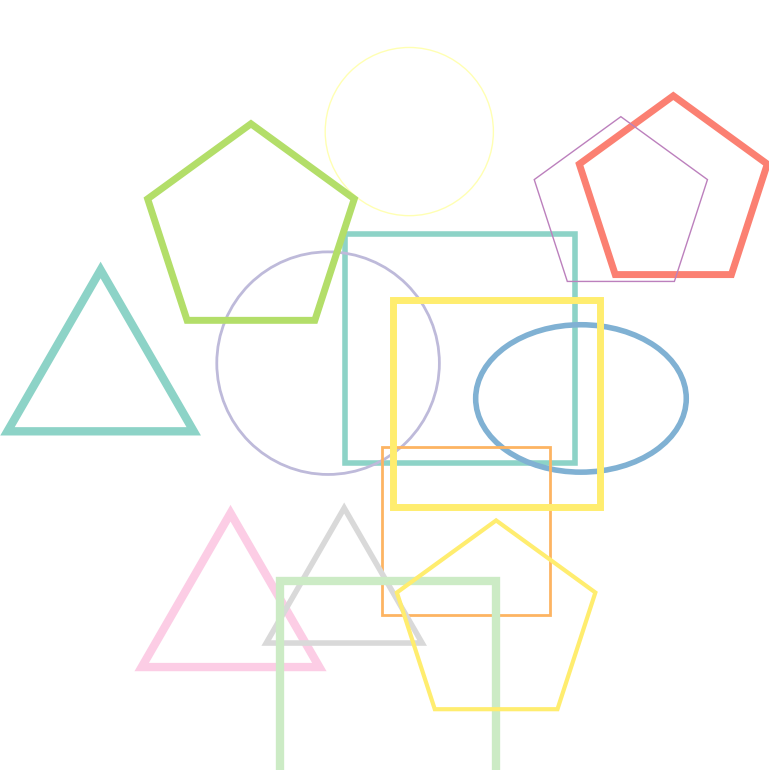[{"shape": "square", "thickness": 2, "radius": 0.75, "center": [0.598, 0.547]}, {"shape": "triangle", "thickness": 3, "radius": 0.7, "center": [0.131, 0.51]}, {"shape": "circle", "thickness": 0.5, "radius": 0.55, "center": [0.532, 0.829]}, {"shape": "circle", "thickness": 1, "radius": 0.72, "center": [0.426, 0.528]}, {"shape": "pentagon", "thickness": 2.5, "radius": 0.64, "center": [0.874, 0.747]}, {"shape": "oval", "thickness": 2, "radius": 0.68, "center": [0.755, 0.483]}, {"shape": "square", "thickness": 1, "radius": 0.54, "center": [0.606, 0.311]}, {"shape": "pentagon", "thickness": 2.5, "radius": 0.71, "center": [0.326, 0.698]}, {"shape": "triangle", "thickness": 3, "radius": 0.67, "center": [0.299, 0.2]}, {"shape": "triangle", "thickness": 2, "radius": 0.58, "center": [0.447, 0.223]}, {"shape": "pentagon", "thickness": 0.5, "radius": 0.59, "center": [0.806, 0.73]}, {"shape": "square", "thickness": 3, "radius": 0.7, "center": [0.504, 0.105]}, {"shape": "square", "thickness": 2.5, "radius": 0.67, "center": [0.644, 0.476]}, {"shape": "pentagon", "thickness": 1.5, "radius": 0.68, "center": [0.644, 0.189]}]